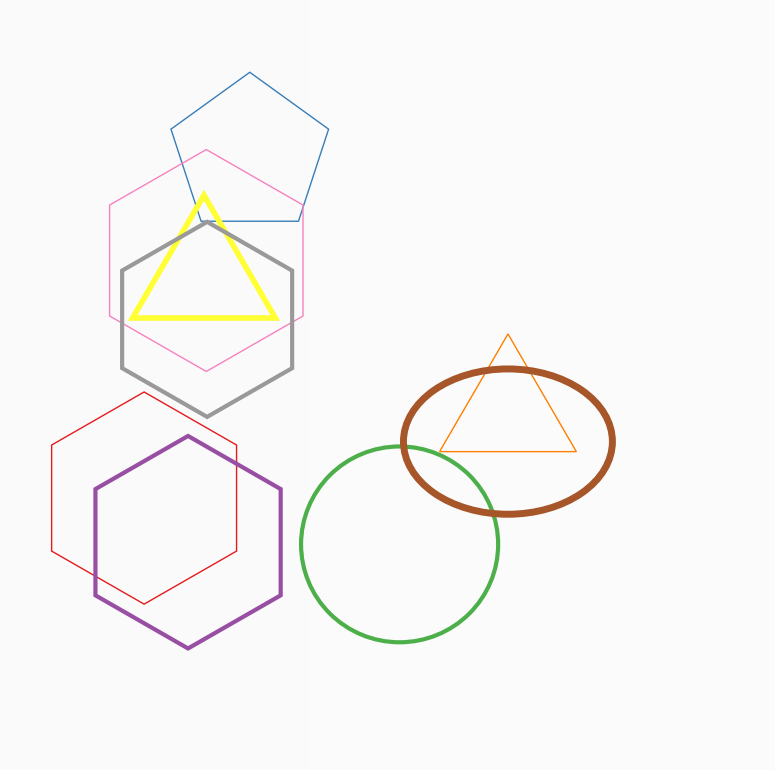[{"shape": "hexagon", "thickness": 0.5, "radius": 0.69, "center": [0.186, 0.353]}, {"shape": "pentagon", "thickness": 0.5, "radius": 0.53, "center": [0.322, 0.799]}, {"shape": "circle", "thickness": 1.5, "radius": 0.64, "center": [0.516, 0.293]}, {"shape": "hexagon", "thickness": 1.5, "radius": 0.69, "center": [0.243, 0.296]}, {"shape": "triangle", "thickness": 0.5, "radius": 0.51, "center": [0.655, 0.464]}, {"shape": "triangle", "thickness": 2, "radius": 0.53, "center": [0.263, 0.64]}, {"shape": "oval", "thickness": 2.5, "radius": 0.67, "center": [0.655, 0.426]}, {"shape": "hexagon", "thickness": 0.5, "radius": 0.72, "center": [0.266, 0.662]}, {"shape": "hexagon", "thickness": 1.5, "radius": 0.63, "center": [0.267, 0.585]}]